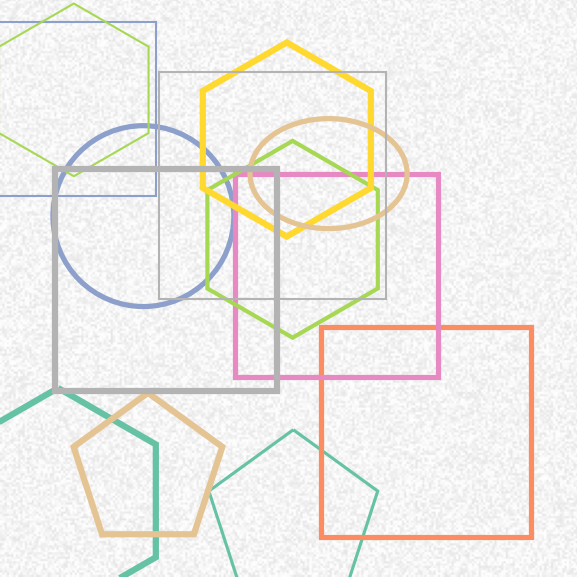[{"shape": "pentagon", "thickness": 1.5, "radius": 0.77, "center": [0.508, 0.101]}, {"shape": "hexagon", "thickness": 3, "radius": 0.98, "center": [0.101, 0.132]}, {"shape": "square", "thickness": 2.5, "radius": 0.91, "center": [0.738, 0.251]}, {"shape": "square", "thickness": 1, "radius": 0.75, "center": [0.119, 0.81]}, {"shape": "circle", "thickness": 2.5, "radius": 0.78, "center": [0.248, 0.625]}, {"shape": "square", "thickness": 2.5, "radius": 0.88, "center": [0.582, 0.522]}, {"shape": "hexagon", "thickness": 1, "radius": 0.75, "center": [0.128, 0.844]}, {"shape": "hexagon", "thickness": 2, "radius": 0.85, "center": [0.507, 0.585]}, {"shape": "hexagon", "thickness": 3, "radius": 0.84, "center": [0.497, 0.758]}, {"shape": "pentagon", "thickness": 3, "radius": 0.68, "center": [0.256, 0.183]}, {"shape": "oval", "thickness": 2.5, "radius": 0.68, "center": [0.569, 0.698]}, {"shape": "square", "thickness": 3, "radius": 0.96, "center": [0.287, 0.515]}, {"shape": "square", "thickness": 1, "radius": 0.98, "center": [0.472, 0.678]}]